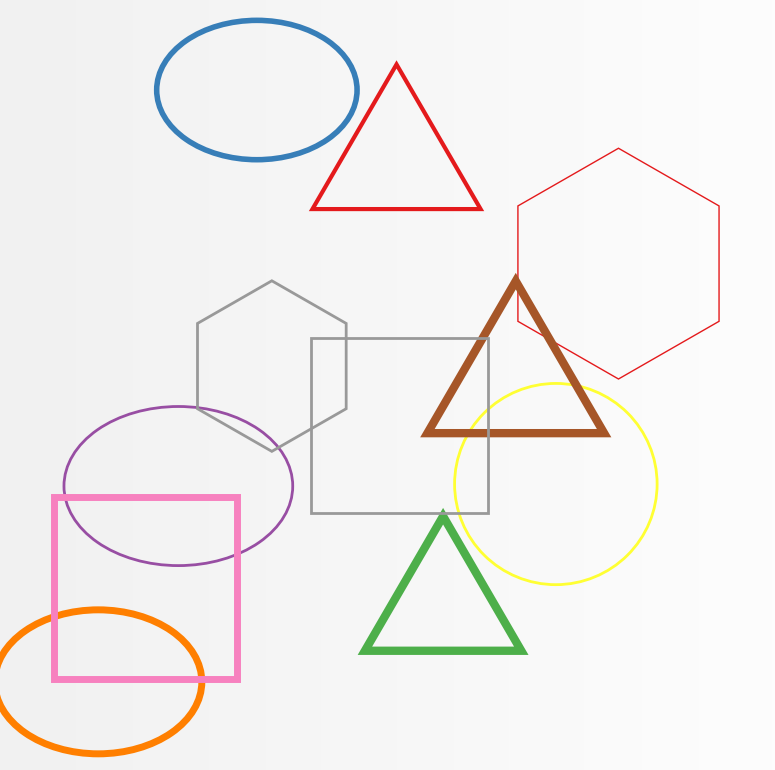[{"shape": "triangle", "thickness": 1.5, "radius": 0.63, "center": [0.512, 0.791]}, {"shape": "hexagon", "thickness": 0.5, "radius": 0.75, "center": [0.798, 0.658]}, {"shape": "oval", "thickness": 2, "radius": 0.65, "center": [0.331, 0.883]}, {"shape": "triangle", "thickness": 3, "radius": 0.58, "center": [0.572, 0.213]}, {"shape": "oval", "thickness": 1, "radius": 0.74, "center": [0.23, 0.369]}, {"shape": "oval", "thickness": 2.5, "radius": 0.67, "center": [0.127, 0.115]}, {"shape": "circle", "thickness": 1, "radius": 0.65, "center": [0.717, 0.371]}, {"shape": "triangle", "thickness": 3, "radius": 0.66, "center": [0.666, 0.503]}, {"shape": "square", "thickness": 2.5, "radius": 0.59, "center": [0.187, 0.236]}, {"shape": "hexagon", "thickness": 1, "radius": 0.55, "center": [0.351, 0.525]}, {"shape": "square", "thickness": 1, "radius": 0.57, "center": [0.516, 0.448]}]